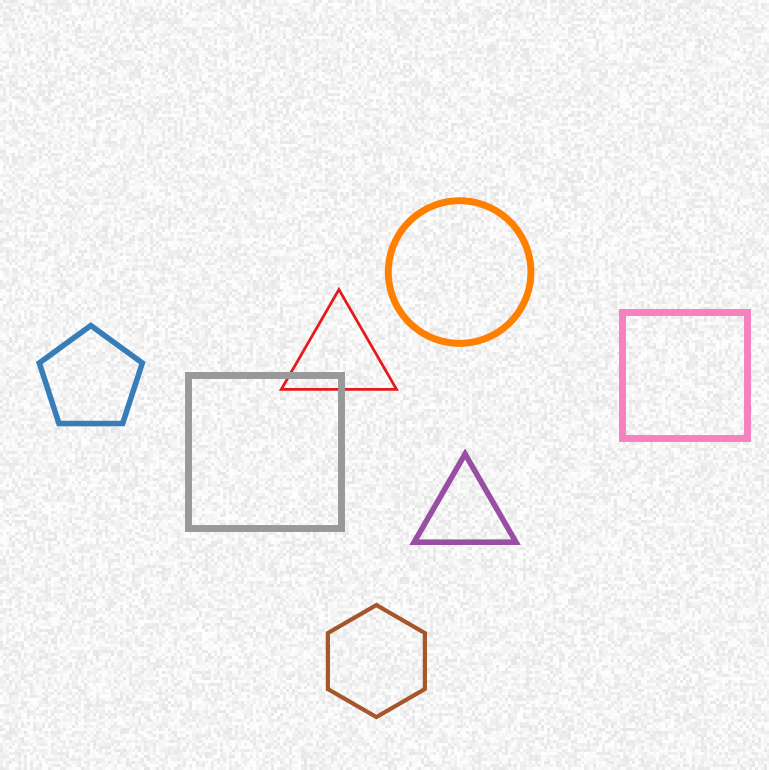[{"shape": "triangle", "thickness": 1, "radius": 0.43, "center": [0.44, 0.538]}, {"shape": "pentagon", "thickness": 2, "radius": 0.35, "center": [0.118, 0.507]}, {"shape": "triangle", "thickness": 2, "radius": 0.38, "center": [0.604, 0.334]}, {"shape": "circle", "thickness": 2.5, "radius": 0.46, "center": [0.597, 0.647]}, {"shape": "hexagon", "thickness": 1.5, "radius": 0.36, "center": [0.489, 0.141]}, {"shape": "square", "thickness": 2.5, "radius": 0.41, "center": [0.889, 0.513]}, {"shape": "square", "thickness": 2.5, "radius": 0.5, "center": [0.344, 0.414]}]